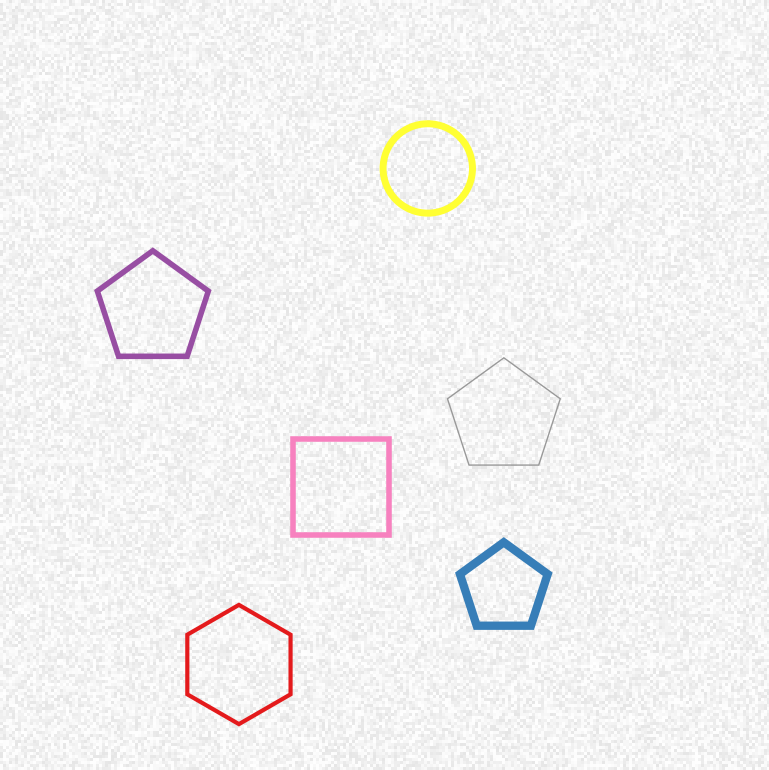[{"shape": "hexagon", "thickness": 1.5, "radius": 0.39, "center": [0.31, 0.137]}, {"shape": "pentagon", "thickness": 3, "radius": 0.3, "center": [0.654, 0.236]}, {"shape": "pentagon", "thickness": 2, "radius": 0.38, "center": [0.198, 0.599]}, {"shape": "circle", "thickness": 2.5, "radius": 0.29, "center": [0.556, 0.781]}, {"shape": "square", "thickness": 2, "radius": 0.31, "center": [0.443, 0.368]}, {"shape": "pentagon", "thickness": 0.5, "radius": 0.39, "center": [0.654, 0.458]}]